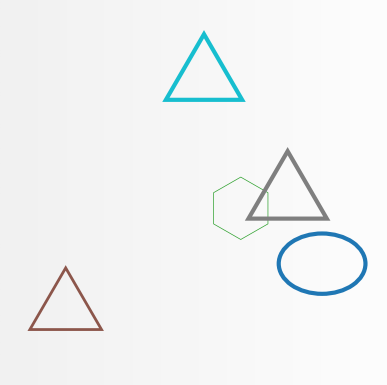[{"shape": "oval", "thickness": 3, "radius": 0.56, "center": [0.831, 0.315]}, {"shape": "hexagon", "thickness": 0.5, "radius": 0.41, "center": [0.621, 0.459]}, {"shape": "triangle", "thickness": 2, "radius": 0.53, "center": [0.17, 0.197]}, {"shape": "triangle", "thickness": 3, "radius": 0.58, "center": [0.742, 0.491]}, {"shape": "triangle", "thickness": 3, "radius": 0.57, "center": [0.526, 0.798]}]